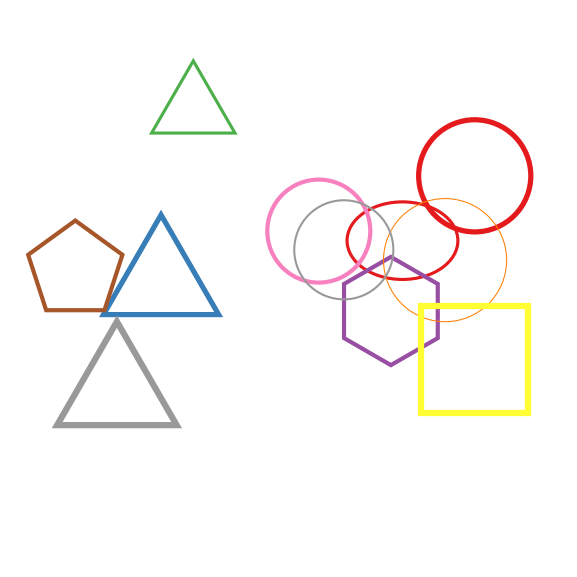[{"shape": "oval", "thickness": 1.5, "radius": 0.48, "center": [0.697, 0.582]}, {"shape": "circle", "thickness": 2.5, "radius": 0.49, "center": [0.822, 0.695]}, {"shape": "triangle", "thickness": 2.5, "radius": 0.58, "center": [0.279, 0.512]}, {"shape": "triangle", "thickness": 1.5, "radius": 0.42, "center": [0.335, 0.81]}, {"shape": "hexagon", "thickness": 2, "radius": 0.47, "center": [0.677, 0.461]}, {"shape": "circle", "thickness": 0.5, "radius": 0.53, "center": [0.771, 0.549]}, {"shape": "square", "thickness": 3, "radius": 0.46, "center": [0.822, 0.376]}, {"shape": "pentagon", "thickness": 2, "radius": 0.43, "center": [0.13, 0.531]}, {"shape": "circle", "thickness": 2, "radius": 0.45, "center": [0.552, 0.599]}, {"shape": "circle", "thickness": 1, "radius": 0.43, "center": [0.595, 0.567]}, {"shape": "triangle", "thickness": 3, "radius": 0.6, "center": [0.202, 0.323]}]